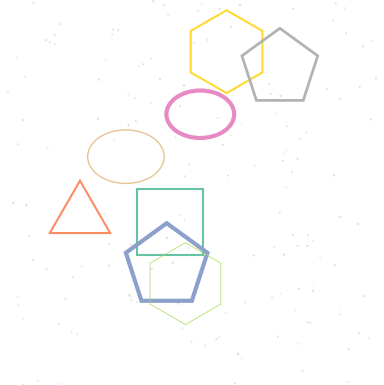[{"shape": "square", "thickness": 1.5, "radius": 0.42, "center": [0.441, 0.424]}, {"shape": "triangle", "thickness": 1.5, "radius": 0.45, "center": [0.208, 0.44]}, {"shape": "pentagon", "thickness": 3, "radius": 0.56, "center": [0.433, 0.309]}, {"shape": "oval", "thickness": 3, "radius": 0.44, "center": [0.52, 0.703]}, {"shape": "hexagon", "thickness": 0.5, "radius": 0.53, "center": [0.482, 0.263]}, {"shape": "hexagon", "thickness": 1.5, "radius": 0.54, "center": [0.589, 0.866]}, {"shape": "oval", "thickness": 1, "radius": 0.5, "center": [0.327, 0.593]}, {"shape": "pentagon", "thickness": 2, "radius": 0.52, "center": [0.727, 0.823]}]